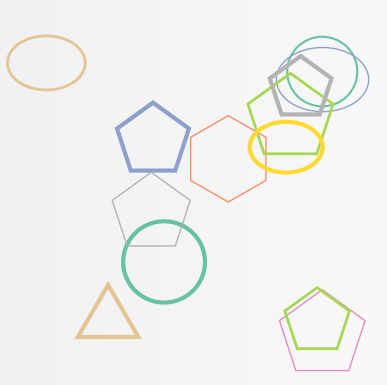[{"shape": "circle", "thickness": 1.5, "radius": 0.45, "center": [0.832, 0.814]}, {"shape": "circle", "thickness": 3, "radius": 0.53, "center": [0.423, 0.32]}, {"shape": "hexagon", "thickness": 1, "radius": 0.56, "center": [0.589, 0.587]}, {"shape": "oval", "thickness": 1, "radius": 0.6, "center": [0.832, 0.793]}, {"shape": "pentagon", "thickness": 3, "radius": 0.49, "center": [0.395, 0.636]}, {"shape": "pentagon", "thickness": 1, "radius": 0.58, "center": [0.832, 0.131]}, {"shape": "pentagon", "thickness": 2, "radius": 0.58, "center": [0.75, 0.694]}, {"shape": "pentagon", "thickness": 2, "radius": 0.44, "center": [0.818, 0.165]}, {"shape": "oval", "thickness": 3, "radius": 0.47, "center": [0.738, 0.618]}, {"shape": "oval", "thickness": 2, "radius": 0.5, "center": [0.12, 0.837]}, {"shape": "triangle", "thickness": 3, "radius": 0.45, "center": [0.279, 0.17]}, {"shape": "pentagon", "thickness": 1, "radius": 0.53, "center": [0.39, 0.447]}, {"shape": "pentagon", "thickness": 3, "radius": 0.42, "center": [0.776, 0.771]}]